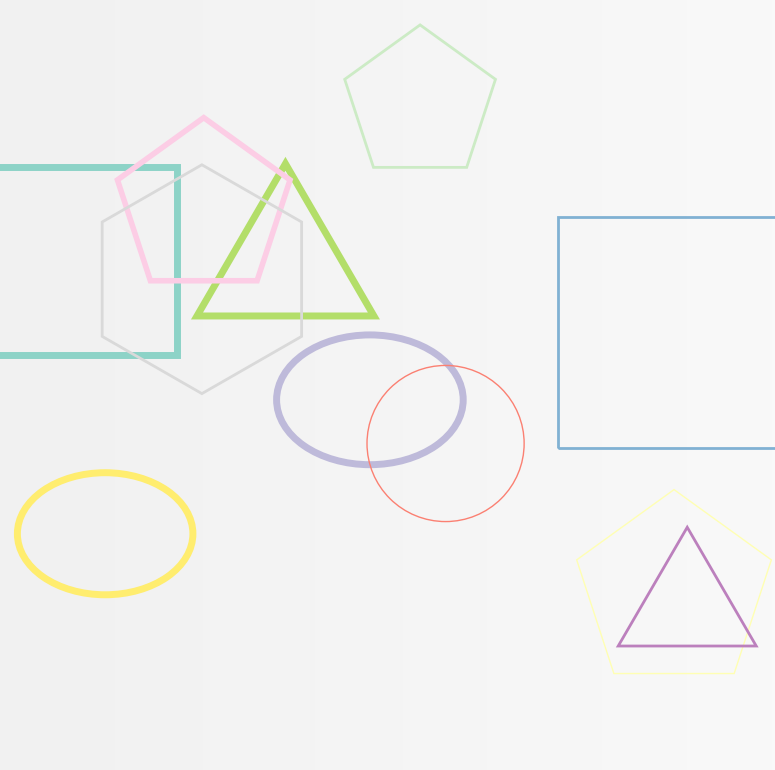[{"shape": "square", "thickness": 2.5, "radius": 0.61, "center": [0.106, 0.661]}, {"shape": "pentagon", "thickness": 0.5, "radius": 0.66, "center": [0.87, 0.232]}, {"shape": "oval", "thickness": 2.5, "radius": 0.6, "center": [0.477, 0.481]}, {"shape": "circle", "thickness": 0.5, "radius": 0.51, "center": [0.575, 0.424]}, {"shape": "square", "thickness": 1, "radius": 0.75, "center": [0.87, 0.568]}, {"shape": "triangle", "thickness": 2.5, "radius": 0.66, "center": [0.368, 0.656]}, {"shape": "pentagon", "thickness": 2, "radius": 0.59, "center": [0.263, 0.73]}, {"shape": "hexagon", "thickness": 1, "radius": 0.74, "center": [0.261, 0.637]}, {"shape": "triangle", "thickness": 1, "radius": 0.51, "center": [0.887, 0.212]}, {"shape": "pentagon", "thickness": 1, "radius": 0.51, "center": [0.542, 0.865]}, {"shape": "oval", "thickness": 2.5, "radius": 0.57, "center": [0.136, 0.307]}]